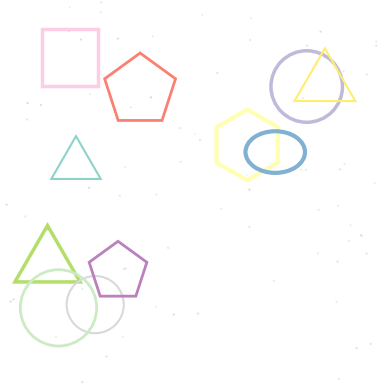[{"shape": "triangle", "thickness": 1.5, "radius": 0.37, "center": [0.197, 0.572]}, {"shape": "hexagon", "thickness": 3, "radius": 0.46, "center": [0.642, 0.624]}, {"shape": "circle", "thickness": 2.5, "radius": 0.46, "center": [0.797, 0.775]}, {"shape": "pentagon", "thickness": 2, "radius": 0.48, "center": [0.364, 0.765]}, {"shape": "oval", "thickness": 3, "radius": 0.39, "center": [0.715, 0.605]}, {"shape": "triangle", "thickness": 2.5, "radius": 0.49, "center": [0.123, 0.317]}, {"shape": "square", "thickness": 2.5, "radius": 0.37, "center": [0.182, 0.851]}, {"shape": "circle", "thickness": 1.5, "radius": 0.37, "center": [0.247, 0.209]}, {"shape": "pentagon", "thickness": 2, "radius": 0.39, "center": [0.307, 0.294]}, {"shape": "circle", "thickness": 2, "radius": 0.5, "center": [0.152, 0.2]}, {"shape": "triangle", "thickness": 1.5, "radius": 0.46, "center": [0.844, 0.783]}]